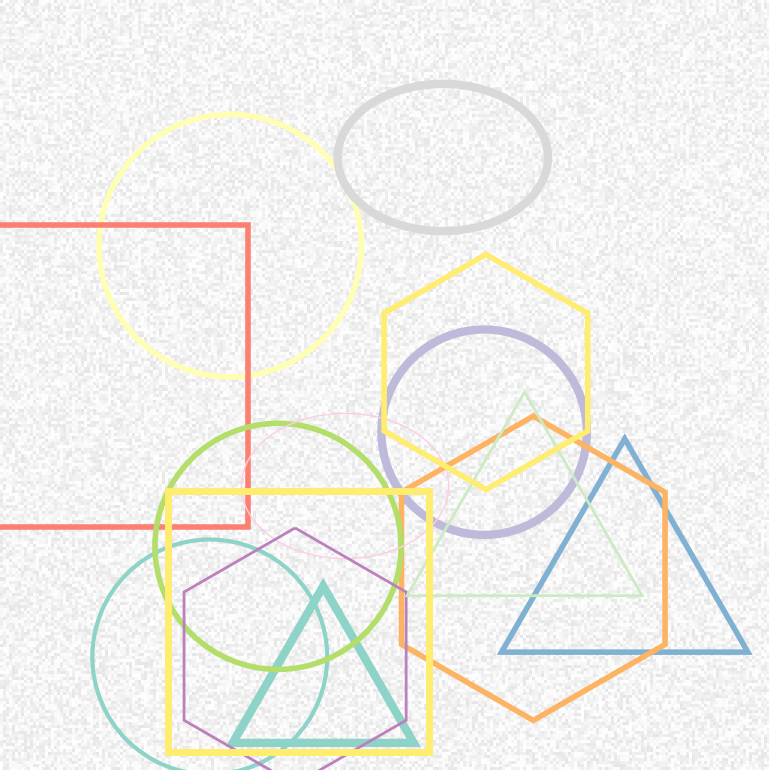[{"shape": "triangle", "thickness": 3, "radius": 0.68, "center": [0.42, 0.103]}, {"shape": "circle", "thickness": 1.5, "radius": 0.76, "center": [0.272, 0.147]}, {"shape": "circle", "thickness": 2, "radius": 0.85, "center": [0.299, 0.681]}, {"shape": "circle", "thickness": 3, "radius": 0.67, "center": [0.629, 0.439]}, {"shape": "square", "thickness": 2, "radius": 0.98, "center": [0.126, 0.512]}, {"shape": "triangle", "thickness": 2, "radius": 0.92, "center": [0.811, 0.245]}, {"shape": "hexagon", "thickness": 2, "radius": 0.99, "center": [0.693, 0.262]}, {"shape": "circle", "thickness": 2, "radius": 0.8, "center": [0.361, 0.29]}, {"shape": "oval", "thickness": 0.5, "radius": 0.67, "center": [0.448, 0.369]}, {"shape": "oval", "thickness": 3, "radius": 0.68, "center": [0.575, 0.795]}, {"shape": "hexagon", "thickness": 1, "radius": 0.83, "center": [0.383, 0.148]}, {"shape": "triangle", "thickness": 1, "radius": 0.88, "center": [0.681, 0.315]}, {"shape": "square", "thickness": 2.5, "radius": 0.85, "center": [0.388, 0.193]}, {"shape": "hexagon", "thickness": 2, "radius": 0.76, "center": [0.631, 0.517]}]